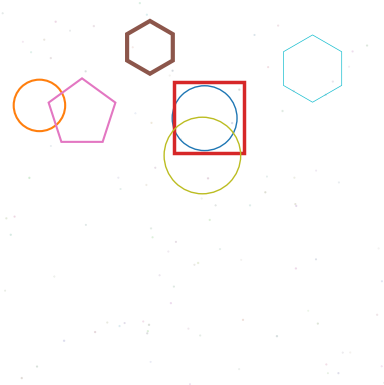[{"shape": "circle", "thickness": 1, "radius": 0.42, "center": [0.531, 0.693]}, {"shape": "circle", "thickness": 1.5, "radius": 0.33, "center": [0.102, 0.726]}, {"shape": "square", "thickness": 2.5, "radius": 0.46, "center": [0.543, 0.695]}, {"shape": "hexagon", "thickness": 3, "radius": 0.34, "center": [0.389, 0.877]}, {"shape": "pentagon", "thickness": 1.5, "radius": 0.46, "center": [0.213, 0.705]}, {"shape": "circle", "thickness": 1, "radius": 0.5, "center": [0.526, 0.596]}, {"shape": "hexagon", "thickness": 0.5, "radius": 0.44, "center": [0.812, 0.822]}]